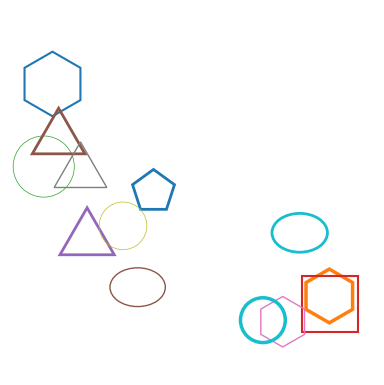[{"shape": "pentagon", "thickness": 2, "radius": 0.29, "center": [0.399, 0.503]}, {"shape": "hexagon", "thickness": 1.5, "radius": 0.42, "center": [0.136, 0.782]}, {"shape": "hexagon", "thickness": 2.5, "radius": 0.35, "center": [0.855, 0.231]}, {"shape": "circle", "thickness": 0.5, "radius": 0.4, "center": [0.114, 0.567]}, {"shape": "square", "thickness": 1.5, "radius": 0.37, "center": [0.856, 0.21]}, {"shape": "triangle", "thickness": 2, "radius": 0.41, "center": [0.226, 0.379]}, {"shape": "oval", "thickness": 1, "radius": 0.36, "center": [0.358, 0.254]}, {"shape": "triangle", "thickness": 2, "radius": 0.39, "center": [0.152, 0.64]}, {"shape": "hexagon", "thickness": 1, "radius": 0.33, "center": [0.734, 0.164]}, {"shape": "triangle", "thickness": 1, "radius": 0.39, "center": [0.209, 0.552]}, {"shape": "circle", "thickness": 0.5, "radius": 0.31, "center": [0.319, 0.413]}, {"shape": "circle", "thickness": 2.5, "radius": 0.29, "center": [0.683, 0.168]}, {"shape": "oval", "thickness": 2, "radius": 0.36, "center": [0.778, 0.395]}]